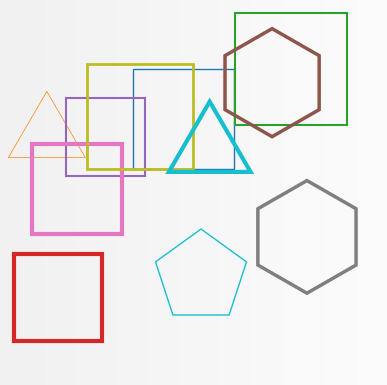[{"shape": "square", "thickness": 1, "radius": 0.65, "center": [0.473, 0.691]}, {"shape": "triangle", "thickness": 0.5, "radius": 0.57, "center": [0.121, 0.648]}, {"shape": "square", "thickness": 1.5, "radius": 0.72, "center": [0.751, 0.821]}, {"shape": "square", "thickness": 3, "radius": 0.57, "center": [0.15, 0.227]}, {"shape": "square", "thickness": 1.5, "radius": 0.5, "center": [0.272, 0.644]}, {"shape": "hexagon", "thickness": 2.5, "radius": 0.7, "center": [0.702, 0.785]}, {"shape": "square", "thickness": 3, "radius": 0.59, "center": [0.199, 0.51]}, {"shape": "hexagon", "thickness": 2.5, "radius": 0.73, "center": [0.792, 0.385]}, {"shape": "square", "thickness": 2, "radius": 0.68, "center": [0.362, 0.698]}, {"shape": "triangle", "thickness": 3, "radius": 0.61, "center": [0.541, 0.614]}, {"shape": "pentagon", "thickness": 1, "radius": 0.62, "center": [0.519, 0.282]}]